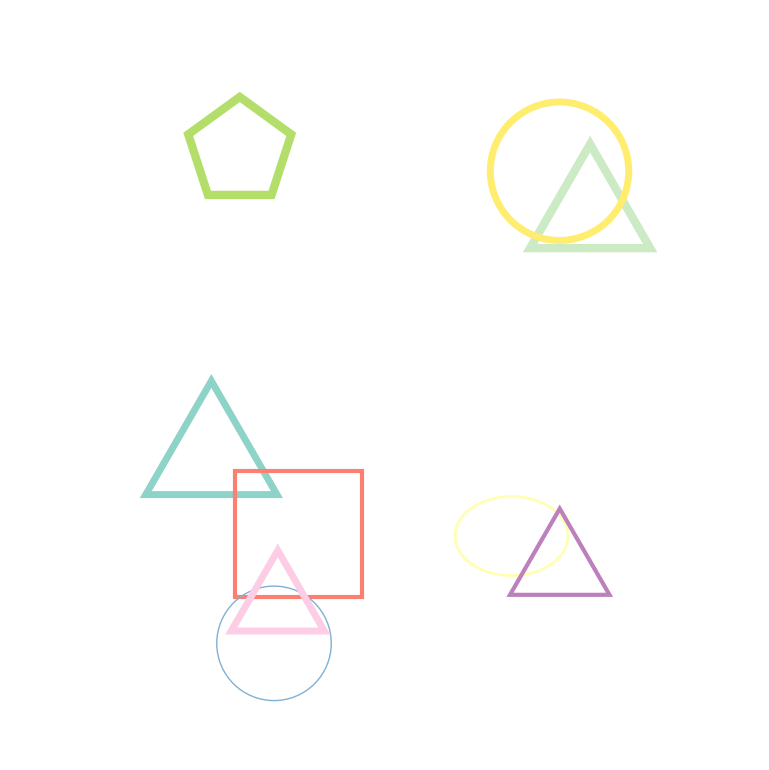[{"shape": "triangle", "thickness": 2.5, "radius": 0.49, "center": [0.274, 0.407]}, {"shape": "oval", "thickness": 1, "radius": 0.37, "center": [0.664, 0.304]}, {"shape": "square", "thickness": 1.5, "radius": 0.41, "center": [0.387, 0.307]}, {"shape": "circle", "thickness": 0.5, "radius": 0.37, "center": [0.356, 0.164]}, {"shape": "pentagon", "thickness": 3, "radius": 0.35, "center": [0.311, 0.804]}, {"shape": "triangle", "thickness": 2.5, "radius": 0.35, "center": [0.361, 0.215]}, {"shape": "triangle", "thickness": 1.5, "radius": 0.37, "center": [0.727, 0.265]}, {"shape": "triangle", "thickness": 3, "radius": 0.45, "center": [0.766, 0.723]}, {"shape": "circle", "thickness": 2.5, "radius": 0.45, "center": [0.727, 0.778]}]